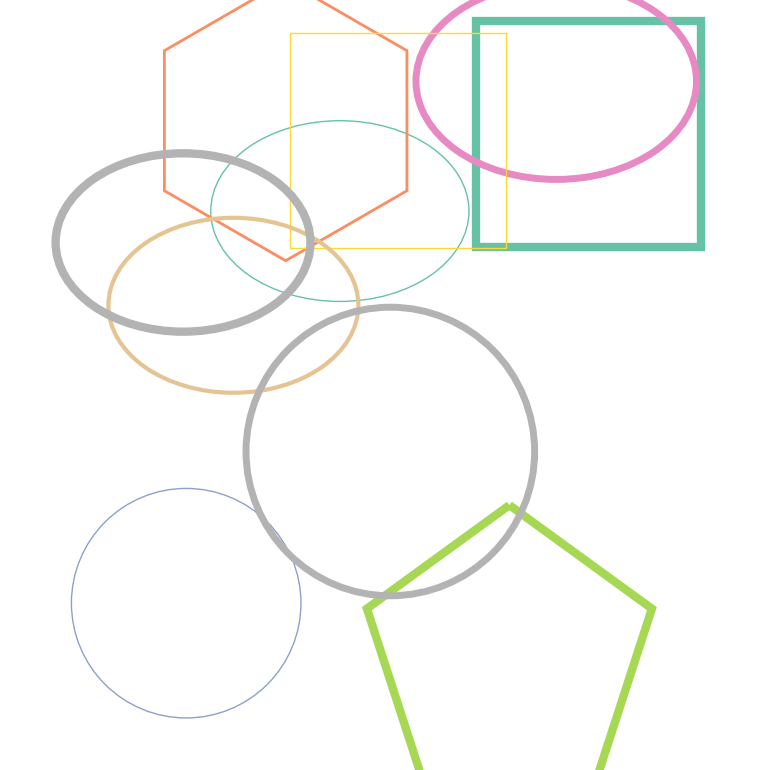[{"shape": "square", "thickness": 3, "radius": 0.73, "center": [0.764, 0.826]}, {"shape": "oval", "thickness": 0.5, "radius": 0.84, "center": [0.441, 0.726]}, {"shape": "hexagon", "thickness": 1, "radius": 0.91, "center": [0.371, 0.843]}, {"shape": "circle", "thickness": 0.5, "radius": 0.75, "center": [0.242, 0.217]}, {"shape": "oval", "thickness": 2.5, "radius": 0.91, "center": [0.722, 0.894]}, {"shape": "pentagon", "thickness": 3, "radius": 0.97, "center": [0.662, 0.149]}, {"shape": "square", "thickness": 0.5, "radius": 0.7, "center": [0.517, 0.817]}, {"shape": "oval", "thickness": 1.5, "radius": 0.81, "center": [0.303, 0.604]}, {"shape": "circle", "thickness": 2.5, "radius": 0.94, "center": [0.507, 0.414]}, {"shape": "oval", "thickness": 3, "radius": 0.83, "center": [0.238, 0.685]}]